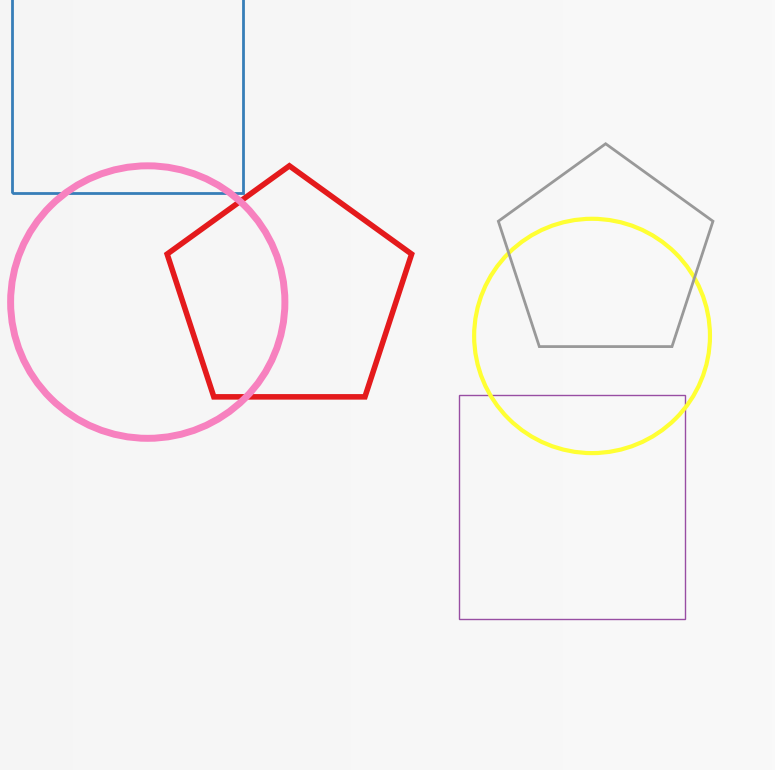[{"shape": "pentagon", "thickness": 2, "radius": 0.83, "center": [0.373, 0.619]}, {"shape": "square", "thickness": 1, "radius": 0.74, "center": [0.164, 0.898]}, {"shape": "square", "thickness": 0.5, "radius": 0.73, "center": [0.738, 0.342]}, {"shape": "circle", "thickness": 1.5, "radius": 0.76, "center": [0.764, 0.564]}, {"shape": "circle", "thickness": 2.5, "radius": 0.88, "center": [0.191, 0.608]}, {"shape": "pentagon", "thickness": 1, "radius": 0.73, "center": [0.781, 0.668]}]